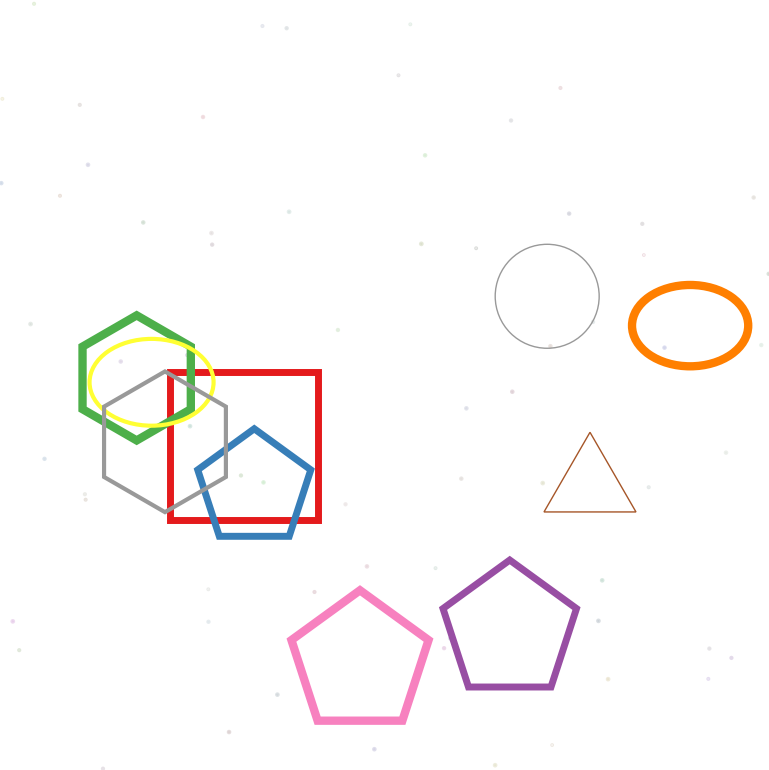[{"shape": "square", "thickness": 2.5, "radius": 0.48, "center": [0.317, 0.421]}, {"shape": "pentagon", "thickness": 2.5, "radius": 0.39, "center": [0.33, 0.366]}, {"shape": "hexagon", "thickness": 3, "radius": 0.41, "center": [0.177, 0.509]}, {"shape": "pentagon", "thickness": 2.5, "radius": 0.46, "center": [0.662, 0.182]}, {"shape": "oval", "thickness": 3, "radius": 0.38, "center": [0.896, 0.577]}, {"shape": "oval", "thickness": 1.5, "radius": 0.4, "center": [0.197, 0.504]}, {"shape": "triangle", "thickness": 0.5, "radius": 0.34, "center": [0.766, 0.37]}, {"shape": "pentagon", "thickness": 3, "radius": 0.47, "center": [0.468, 0.14]}, {"shape": "circle", "thickness": 0.5, "radius": 0.34, "center": [0.711, 0.615]}, {"shape": "hexagon", "thickness": 1.5, "radius": 0.46, "center": [0.214, 0.426]}]